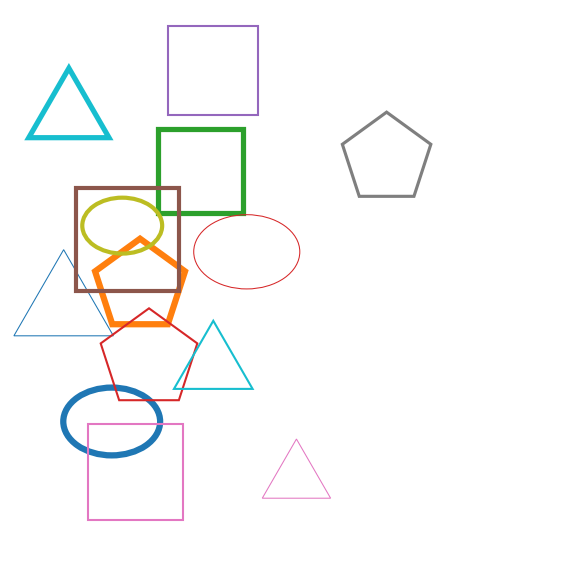[{"shape": "oval", "thickness": 3, "radius": 0.42, "center": [0.193, 0.269]}, {"shape": "triangle", "thickness": 0.5, "radius": 0.5, "center": [0.11, 0.467]}, {"shape": "pentagon", "thickness": 3, "radius": 0.41, "center": [0.243, 0.504]}, {"shape": "square", "thickness": 2.5, "radius": 0.37, "center": [0.347, 0.703]}, {"shape": "oval", "thickness": 0.5, "radius": 0.46, "center": [0.427, 0.563]}, {"shape": "pentagon", "thickness": 1, "radius": 0.44, "center": [0.258, 0.377]}, {"shape": "square", "thickness": 1, "radius": 0.39, "center": [0.369, 0.877]}, {"shape": "square", "thickness": 2, "radius": 0.44, "center": [0.221, 0.584]}, {"shape": "square", "thickness": 1, "radius": 0.41, "center": [0.235, 0.182]}, {"shape": "triangle", "thickness": 0.5, "radius": 0.34, "center": [0.513, 0.171]}, {"shape": "pentagon", "thickness": 1.5, "radius": 0.4, "center": [0.669, 0.724]}, {"shape": "oval", "thickness": 2, "radius": 0.35, "center": [0.212, 0.608]}, {"shape": "triangle", "thickness": 2.5, "radius": 0.4, "center": [0.119, 0.801]}, {"shape": "triangle", "thickness": 1, "radius": 0.39, "center": [0.369, 0.365]}]